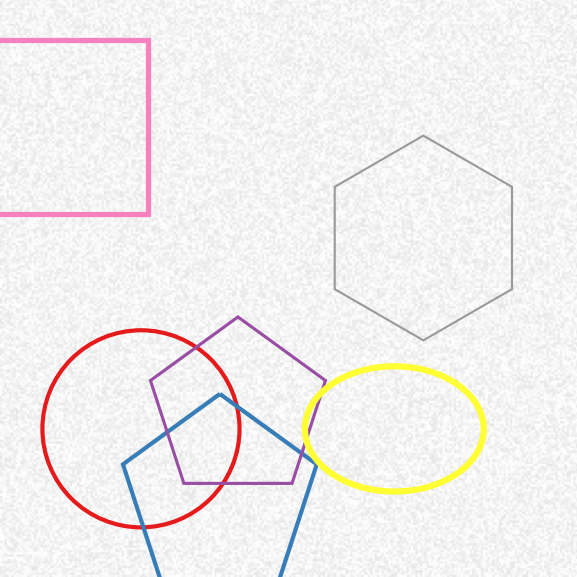[{"shape": "circle", "thickness": 2, "radius": 0.85, "center": [0.244, 0.257]}, {"shape": "pentagon", "thickness": 2, "radius": 0.88, "center": [0.381, 0.141]}, {"shape": "pentagon", "thickness": 1.5, "radius": 0.8, "center": [0.412, 0.291]}, {"shape": "oval", "thickness": 3, "radius": 0.77, "center": [0.683, 0.256]}, {"shape": "square", "thickness": 2.5, "radius": 0.75, "center": [0.105, 0.78]}, {"shape": "hexagon", "thickness": 1, "radius": 0.89, "center": [0.733, 0.587]}]